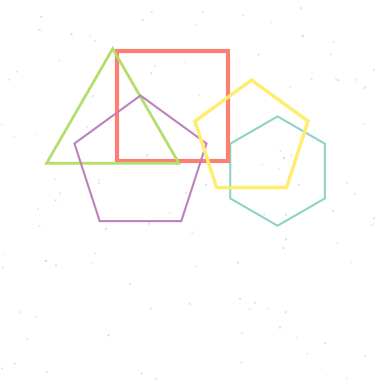[{"shape": "hexagon", "thickness": 1.5, "radius": 0.71, "center": [0.721, 0.556]}, {"shape": "square", "thickness": 3, "radius": 0.72, "center": [0.447, 0.725]}, {"shape": "triangle", "thickness": 2, "radius": 0.99, "center": [0.293, 0.675]}, {"shape": "pentagon", "thickness": 1.5, "radius": 0.9, "center": [0.365, 0.572]}, {"shape": "pentagon", "thickness": 2.5, "radius": 0.77, "center": [0.653, 0.638]}]